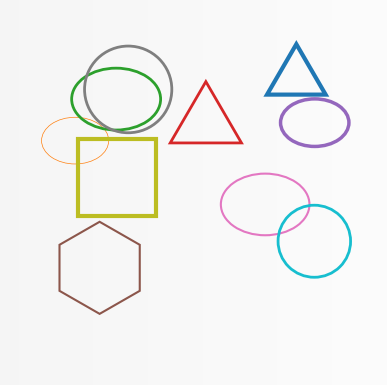[{"shape": "triangle", "thickness": 3, "radius": 0.44, "center": [0.765, 0.798]}, {"shape": "oval", "thickness": 0.5, "radius": 0.43, "center": [0.194, 0.635]}, {"shape": "oval", "thickness": 2, "radius": 0.57, "center": [0.3, 0.743]}, {"shape": "triangle", "thickness": 2, "radius": 0.53, "center": [0.531, 0.682]}, {"shape": "oval", "thickness": 2.5, "radius": 0.44, "center": [0.812, 0.681]}, {"shape": "hexagon", "thickness": 1.5, "radius": 0.6, "center": [0.257, 0.304]}, {"shape": "oval", "thickness": 1.5, "radius": 0.57, "center": [0.684, 0.469]}, {"shape": "circle", "thickness": 2, "radius": 0.56, "center": [0.331, 0.768]}, {"shape": "square", "thickness": 3, "radius": 0.5, "center": [0.303, 0.539]}, {"shape": "circle", "thickness": 2, "radius": 0.47, "center": [0.811, 0.373]}]